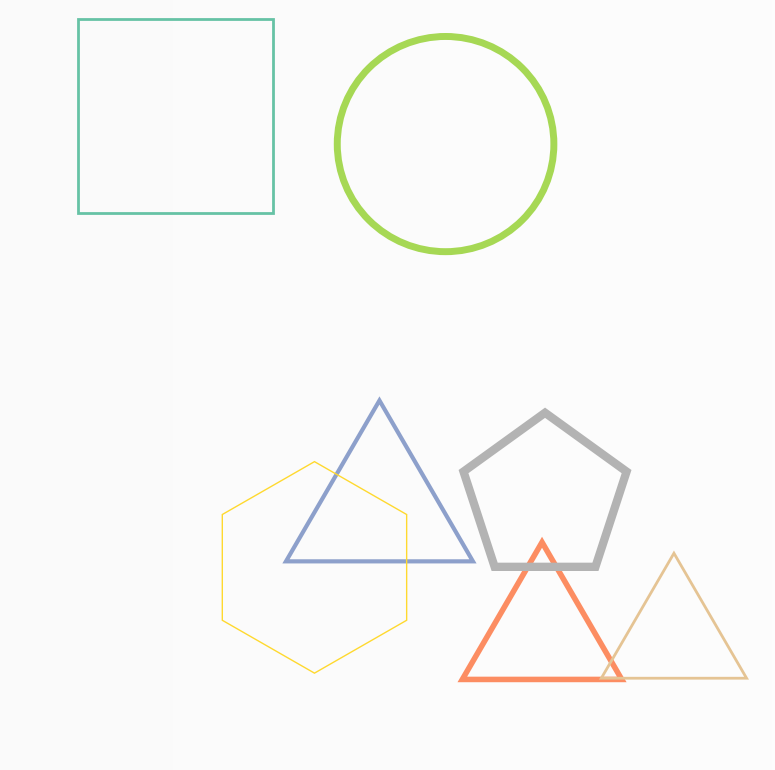[{"shape": "square", "thickness": 1, "radius": 0.63, "center": [0.226, 0.849]}, {"shape": "triangle", "thickness": 2, "radius": 0.59, "center": [0.699, 0.177]}, {"shape": "triangle", "thickness": 1.5, "radius": 0.7, "center": [0.49, 0.341]}, {"shape": "circle", "thickness": 2.5, "radius": 0.7, "center": [0.575, 0.813]}, {"shape": "hexagon", "thickness": 0.5, "radius": 0.69, "center": [0.406, 0.263]}, {"shape": "triangle", "thickness": 1, "radius": 0.54, "center": [0.87, 0.173]}, {"shape": "pentagon", "thickness": 3, "radius": 0.55, "center": [0.703, 0.353]}]